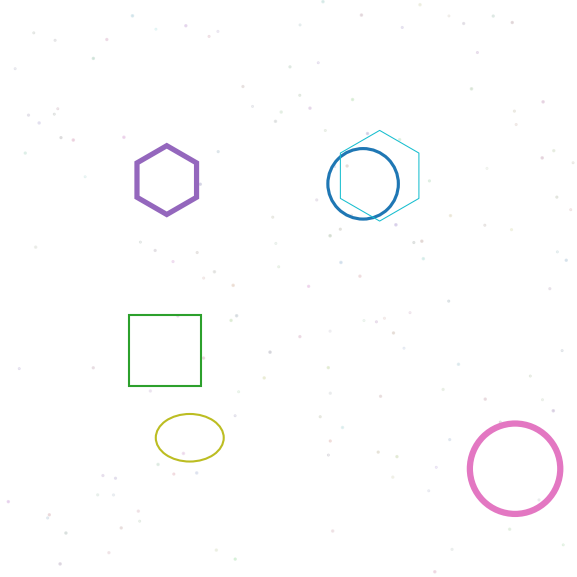[{"shape": "circle", "thickness": 1.5, "radius": 0.31, "center": [0.629, 0.681]}, {"shape": "square", "thickness": 1, "radius": 0.31, "center": [0.286, 0.393]}, {"shape": "hexagon", "thickness": 2.5, "radius": 0.3, "center": [0.289, 0.687]}, {"shape": "circle", "thickness": 3, "radius": 0.39, "center": [0.892, 0.187]}, {"shape": "oval", "thickness": 1, "radius": 0.29, "center": [0.329, 0.241]}, {"shape": "hexagon", "thickness": 0.5, "radius": 0.39, "center": [0.657, 0.695]}]